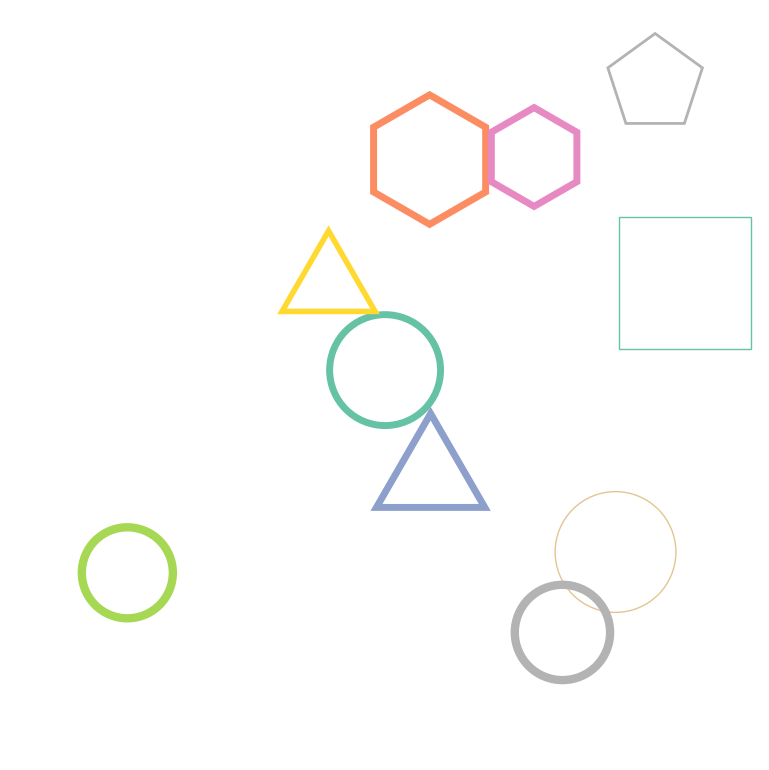[{"shape": "circle", "thickness": 2.5, "radius": 0.36, "center": [0.5, 0.519]}, {"shape": "square", "thickness": 0.5, "radius": 0.43, "center": [0.89, 0.633]}, {"shape": "hexagon", "thickness": 2.5, "radius": 0.42, "center": [0.558, 0.793]}, {"shape": "triangle", "thickness": 2.5, "radius": 0.41, "center": [0.559, 0.382]}, {"shape": "hexagon", "thickness": 2.5, "radius": 0.32, "center": [0.694, 0.796]}, {"shape": "circle", "thickness": 3, "radius": 0.3, "center": [0.165, 0.256]}, {"shape": "triangle", "thickness": 2, "radius": 0.35, "center": [0.427, 0.63]}, {"shape": "circle", "thickness": 0.5, "radius": 0.39, "center": [0.799, 0.283]}, {"shape": "pentagon", "thickness": 1, "radius": 0.32, "center": [0.851, 0.892]}, {"shape": "circle", "thickness": 3, "radius": 0.31, "center": [0.73, 0.179]}]